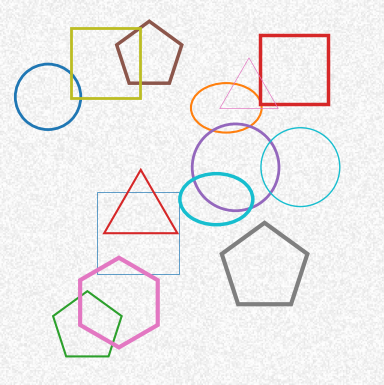[{"shape": "square", "thickness": 0.5, "radius": 0.53, "center": [0.359, 0.395]}, {"shape": "circle", "thickness": 2, "radius": 0.43, "center": [0.125, 0.748]}, {"shape": "oval", "thickness": 1.5, "radius": 0.46, "center": [0.588, 0.72]}, {"shape": "pentagon", "thickness": 1.5, "radius": 0.47, "center": [0.227, 0.15]}, {"shape": "triangle", "thickness": 1.5, "radius": 0.55, "center": [0.366, 0.449]}, {"shape": "square", "thickness": 2.5, "radius": 0.44, "center": [0.763, 0.819]}, {"shape": "circle", "thickness": 2, "radius": 0.56, "center": [0.612, 0.565]}, {"shape": "pentagon", "thickness": 2.5, "radius": 0.44, "center": [0.388, 0.856]}, {"shape": "hexagon", "thickness": 3, "radius": 0.58, "center": [0.309, 0.214]}, {"shape": "triangle", "thickness": 0.5, "radius": 0.44, "center": [0.647, 0.762]}, {"shape": "pentagon", "thickness": 3, "radius": 0.58, "center": [0.687, 0.304]}, {"shape": "square", "thickness": 2, "radius": 0.45, "center": [0.274, 0.835]}, {"shape": "oval", "thickness": 2.5, "radius": 0.47, "center": [0.562, 0.483]}, {"shape": "circle", "thickness": 1, "radius": 0.51, "center": [0.78, 0.566]}]